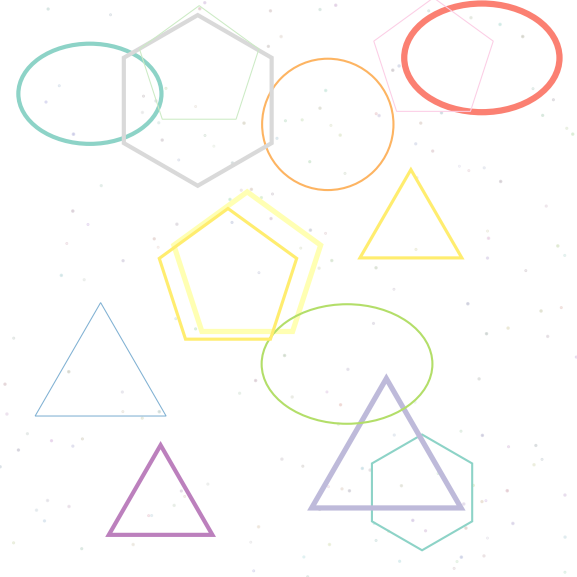[{"shape": "oval", "thickness": 2, "radius": 0.62, "center": [0.156, 0.837]}, {"shape": "hexagon", "thickness": 1, "radius": 0.5, "center": [0.731, 0.147]}, {"shape": "pentagon", "thickness": 2.5, "radius": 0.67, "center": [0.428, 0.533]}, {"shape": "triangle", "thickness": 2.5, "radius": 0.75, "center": [0.669, 0.194]}, {"shape": "oval", "thickness": 3, "radius": 0.67, "center": [0.834, 0.899]}, {"shape": "triangle", "thickness": 0.5, "radius": 0.65, "center": [0.174, 0.344]}, {"shape": "circle", "thickness": 1, "radius": 0.57, "center": [0.568, 0.784]}, {"shape": "oval", "thickness": 1, "radius": 0.74, "center": [0.601, 0.369]}, {"shape": "pentagon", "thickness": 0.5, "radius": 0.54, "center": [0.751, 0.894]}, {"shape": "hexagon", "thickness": 2, "radius": 0.74, "center": [0.342, 0.825]}, {"shape": "triangle", "thickness": 2, "radius": 0.52, "center": [0.278, 0.125]}, {"shape": "pentagon", "thickness": 0.5, "radius": 0.54, "center": [0.345, 0.881]}, {"shape": "pentagon", "thickness": 1.5, "radius": 0.63, "center": [0.395, 0.513]}, {"shape": "triangle", "thickness": 1.5, "radius": 0.51, "center": [0.712, 0.603]}]